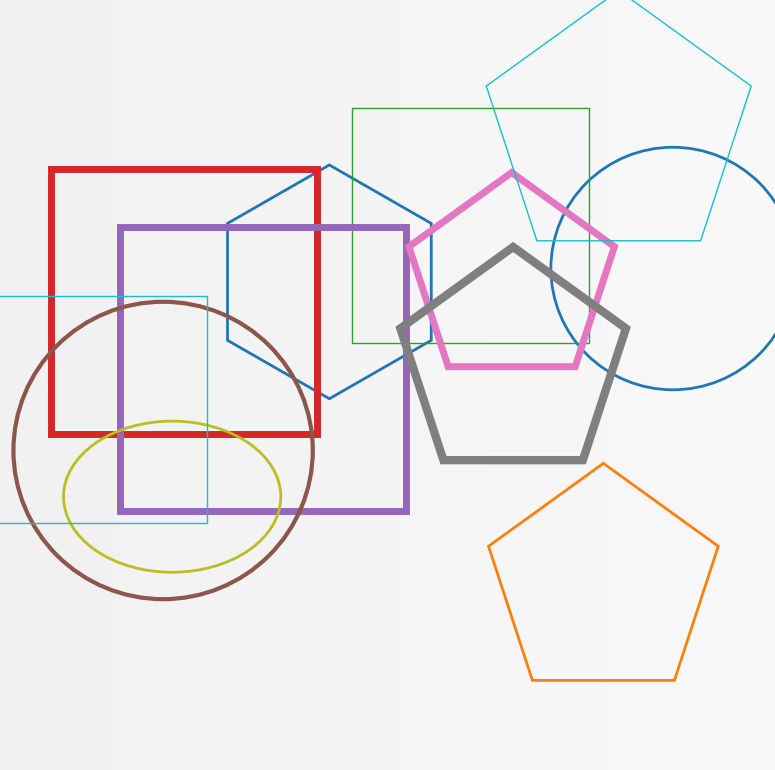[{"shape": "hexagon", "thickness": 1, "radius": 0.76, "center": [0.425, 0.634]}, {"shape": "circle", "thickness": 1, "radius": 0.79, "center": [0.868, 0.651]}, {"shape": "pentagon", "thickness": 1, "radius": 0.78, "center": [0.779, 0.242]}, {"shape": "square", "thickness": 0.5, "radius": 0.76, "center": [0.607, 0.707]}, {"shape": "square", "thickness": 2.5, "radius": 0.86, "center": [0.238, 0.608]}, {"shape": "square", "thickness": 2.5, "radius": 0.92, "center": [0.339, 0.521]}, {"shape": "circle", "thickness": 1.5, "radius": 0.97, "center": [0.21, 0.415]}, {"shape": "pentagon", "thickness": 2.5, "radius": 0.7, "center": [0.66, 0.637]}, {"shape": "pentagon", "thickness": 3, "radius": 0.77, "center": [0.662, 0.526]}, {"shape": "oval", "thickness": 1, "radius": 0.7, "center": [0.222, 0.355]}, {"shape": "pentagon", "thickness": 0.5, "radius": 0.9, "center": [0.798, 0.833]}, {"shape": "square", "thickness": 0.5, "radius": 0.74, "center": [0.12, 0.468]}]